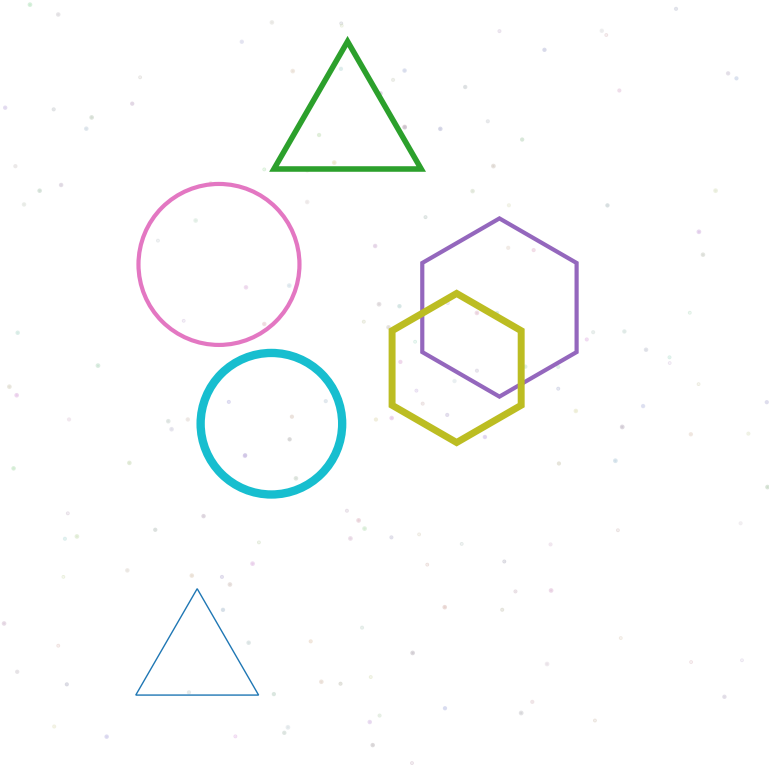[{"shape": "triangle", "thickness": 0.5, "radius": 0.46, "center": [0.256, 0.143]}, {"shape": "triangle", "thickness": 2, "radius": 0.55, "center": [0.451, 0.836]}, {"shape": "hexagon", "thickness": 1.5, "radius": 0.58, "center": [0.649, 0.601]}, {"shape": "circle", "thickness": 1.5, "radius": 0.52, "center": [0.284, 0.657]}, {"shape": "hexagon", "thickness": 2.5, "radius": 0.48, "center": [0.593, 0.522]}, {"shape": "circle", "thickness": 3, "radius": 0.46, "center": [0.352, 0.45]}]